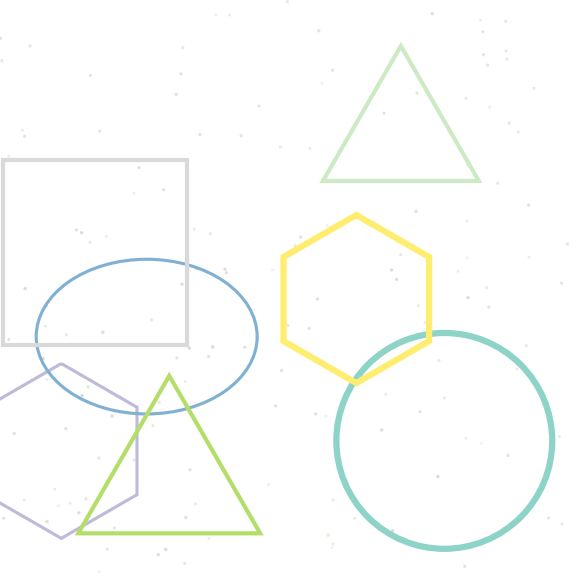[{"shape": "circle", "thickness": 3, "radius": 0.93, "center": [0.769, 0.236]}, {"shape": "hexagon", "thickness": 1.5, "radius": 0.76, "center": [0.106, 0.218]}, {"shape": "oval", "thickness": 1.5, "radius": 0.96, "center": [0.254, 0.416]}, {"shape": "triangle", "thickness": 2, "radius": 0.91, "center": [0.293, 0.167]}, {"shape": "square", "thickness": 2, "radius": 0.8, "center": [0.165, 0.562]}, {"shape": "triangle", "thickness": 2, "radius": 0.78, "center": [0.694, 0.764]}, {"shape": "hexagon", "thickness": 3, "radius": 0.73, "center": [0.617, 0.481]}]